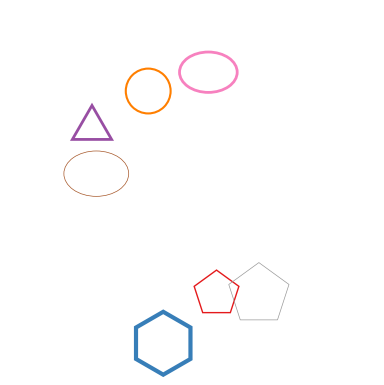[{"shape": "pentagon", "thickness": 1, "radius": 0.31, "center": [0.562, 0.237]}, {"shape": "hexagon", "thickness": 3, "radius": 0.41, "center": [0.424, 0.108]}, {"shape": "triangle", "thickness": 2, "radius": 0.29, "center": [0.239, 0.667]}, {"shape": "circle", "thickness": 1.5, "radius": 0.29, "center": [0.385, 0.764]}, {"shape": "oval", "thickness": 0.5, "radius": 0.42, "center": [0.25, 0.549]}, {"shape": "oval", "thickness": 2, "radius": 0.37, "center": [0.541, 0.812]}, {"shape": "pentagon", "thickness": 0.5, "radius": 0.41, "center": [0.672, 0.236]}]